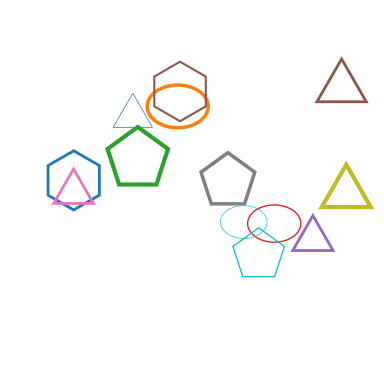[{"shape": "triangle", "thickness": 0.5, "radius": 0.3, "center": [0.345, 0.699]}, {"shape": "hexagon", "thickness": 2, "radius": 0.38, "center": [0.191, 0.532]}, {"shape": "oval", "thickness": 2.5, "radius": 0.4, "center": [0.462, 0.724]}, {"shape": "pentagon", "thickness": 3, "radius": 0.41, "center": [0.358, 0.588]}, {"shape": "oval", "thickness": 1, "radius": 0.35, "center": [0.712, 0.419]}, {"shape": "triangle", "thickness": 2, "radius": 0.3, "center": [0.813, 0.379]}, {"shape": "triangle", "thickness": 2, "radius": 0.37, "center": [0.887, 0.773]}, {"shape": "hexagon", "thickness": 1.5, "radius": 0.39, "center": [0.468, 0.762]}, {"shape": "triangle", "thickness": 2, "radius": 0.3, "center": [0.191, 0.501]}, {"shape": "pentagon", "thickness": 2.5, "radius": 0.37, "center": [0.592, 0.53]}, {"shape": "triangle", "thickness": 3, "radius": 0.37, "center": [0.899, 0.499]}, {"shape": "pentagon", "thickness": 1, "radius": 0.35, "center": [0.672, 0.338]}, {"shape": "oval", "thickness": 0.5, "radius": 0.3, "center": [0.633, 0.423]}]